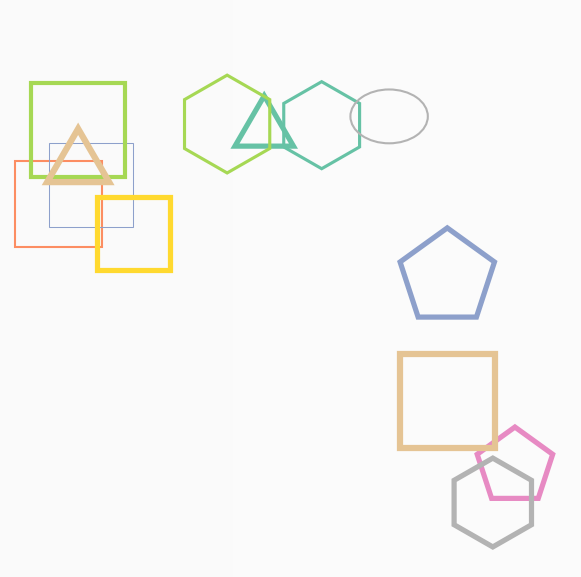[{"shape": "hexagon", "thickness": 1.5, "radius": 0.38, "center": [0.553, 0.782]}, {"shape": "triangle", "thickness": 2.5, "radius": 0.29, "center": [0.455, 0.775]}, {"shape": "square", "thickness": 1, "radius": 0.37, "center": [0.101, 0.646]}, {"shape": "square", "thickness": 0.5, "radius": 0.36, "center": [0.157, 0.679]}, {"shape": "pentagon", "thickness": 2.5, "radius": 0.43, "center": [0.77, 0.519]}, {"shape": "pentagon", "thickness": 2.5, "radius": 0.34, "center": [0.886, 0.191]}, {"shape": "square", "thickness": 2, "radius": 0.41, "center": [0.134, 0.774]}, {"shape": "hexagon", "thickness": 1.5, "radius": 0.42, "center": [0.391, 0.784]}, {"shape": "square", "thickness": 2.5, "radius": 0.32, "center": [0.229, 0.594]}, {"shape": "square", "thickness": 3, "radius": 0.41, "center": [0.77, 0.305]}, {"shape": "triangle", "thickness": 3, "radius": 0.31, "center": [0.134, 0.715]}, {"shape": "hexagon", "thickness": 2.5, "radius": 0.38, "center": [0.848, 0.129]}, {"shape": "oval", "thickness": 1, "radius": 0.33, "center": [0.669, 0.798]}]